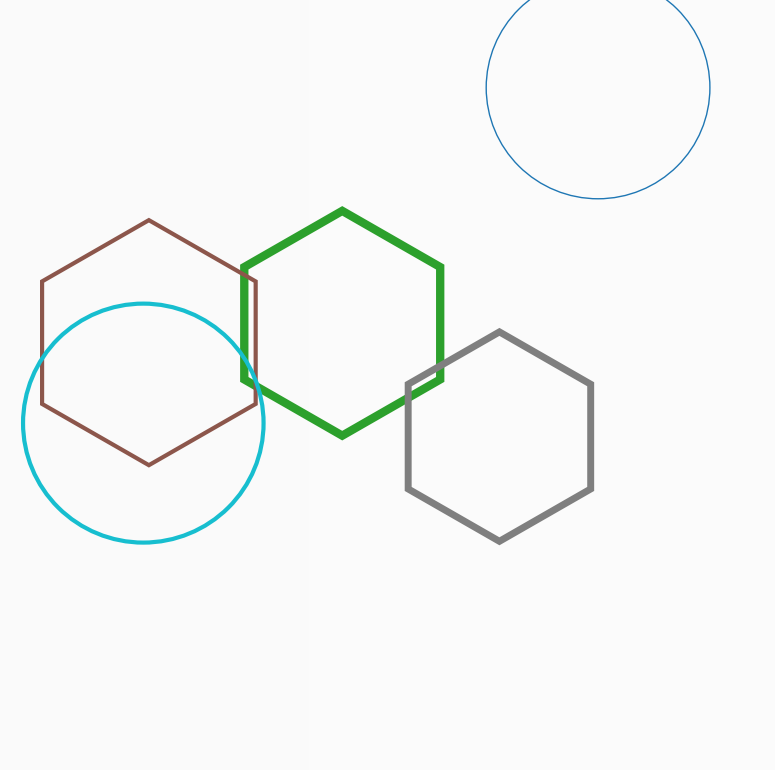[{"shape": "circle", "thickness": 0.5, "radius": 0.72, "center": [0.772, 0.886]}, {"shape": "hexagon", "thickness": 3, "radius": 0.73, "center": [0.442, 0.58]}, {"shape": "hexagon", "thickness": 1.5, "radius": 0.8, "center": [0.192, 0.555]}, {"shape": "hexagon", "thickness": 2.5, "radius": 0.68, "center": [0.644, 0.433]}, {"shape": "circle", "thickness": 1.5, "radius": 0.78, "center": [0.185, 0.451]}]